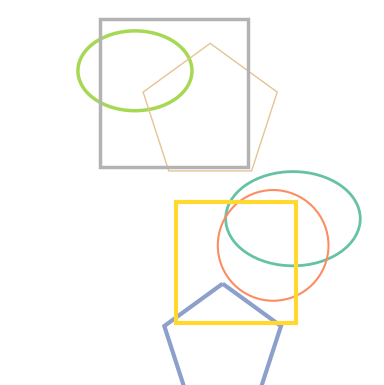[{"shape": "oval", "thickness": 2, "radius": 0.87, "center": [0.761, 0.432]}, {"shape": "circle", "thickness": 1.5, "radius": 0.72, "center": [0.709, 0.363]}, {"shape": "pentagon", "thickness": 3, "radius": 0.8, "center": [0.578, 0.104]}, {"shape": "oval", "thickness": 2.5, "radius": 0.74, "center": [0.351, 0.816]}, {"shape": "square", "thickness": 3, "radius": 0.78, "center": [0.613, 0.318]}, {"shape": "pentagon", "thickness": 1, "radius": 0.92, "center": [0.546, 0.704]}, {"shape": "square", "thickness": 2.5, "radius": 0.96, "center": [0.452, 0.758]}]